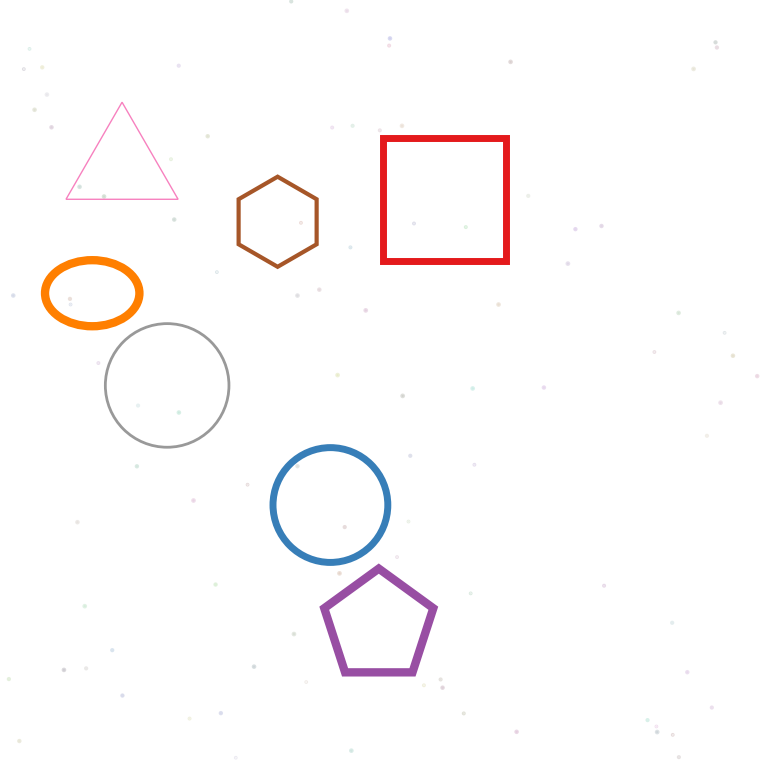[{"shape": "square", "thickness": 2.5, "radius": 0.4, "center": [0.577, 0.741]}, {"shape": "circle", "thickness": 2.5, "radius": 0.37, "center": [0.429, 0.344]}, {"shape": "pentagon", "thickness": 3, "radius": 0.37, "center": [0.492, 0.187]}, {"shape": "oval", "thickness": 3, "radius": 0.31, "center": [0.12, 0.619]}, {"shape": "hexagon", "thickness": 1.5, "radius": 0.29, "center": [0.361, 0.712]}, {"shape": "triangle", "thickness": 0.5, "radius": 0.42, "center": [0.159, 0.783]}, {"shape": "circle", "thickness": 1, "radius": 0.4, "center": [0.217, 0.499]}]